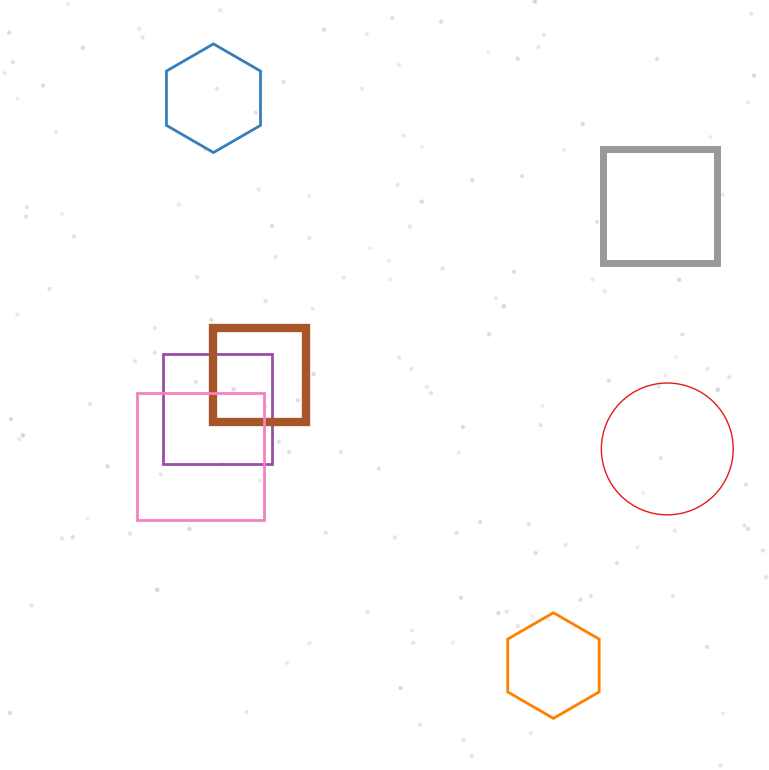[{"shape": "circle", "thickness": 0.5, "radius": 0.43, "center": [0.867, 0.417]}, {"shape": "hexagon", "thickness": 1, "radius": 0.35, "center": [0.277, 0.872]}, {"shape": "square", "thickness": 1, "radius": 0.36, "center": [0.282, 0.469]}, {"shape": "hexagon", "thickness": 1, "radius": 0.34, "center": [0.719, 0.136]}, {"shape": "square", "thickness": 3, "radius": 0.3, "center": [0.337, 0.513]}, {"shape": "square", "thickness": 1, "radius": 0.41, "center": [0.26, 0.407]}, {"shape": "square", "thickness": 2.5, "radius": 0.37, "center": [0.857, 0.733]}]